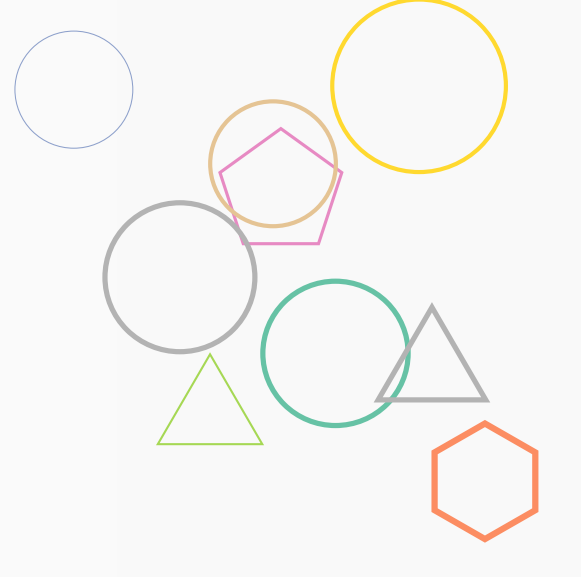[{"shape": "circle", "thickness": 2.5, "radius": 0.62, "center": [0.577, 0.387]}, {"shape": "hexagon", "thickness": 3, "radius": 0.5, "center": [0.834, 0.166]}, {"shape": "circle", "thickness": 0.5, "radius": 0.51, "center": [0.127, 0.844]}, {"shape": "pentagon", "thickness": 1.5, "radius": 0.55, "center": [0.483, 0.666]}, {"shape": "triangle", "thickness": 1, "radius": 0.52, "center": [0.361, 0.282]}, {"shape": "circle", "thickness": 2, "radius": 0.75, "center": [0.721, 0.851]}, {"shape": "circle", "thickness": 2, "radius": 0.54, "center": [0.47, 0.716]}, {"shape": "triangle", "thickness": 2.5, "radius": 0.53, "center": [0.743, 0.36]}, {"shape": "circle", "thickness": 2.5, "radius": 0.64, "center": [0.31, 0.519]}]